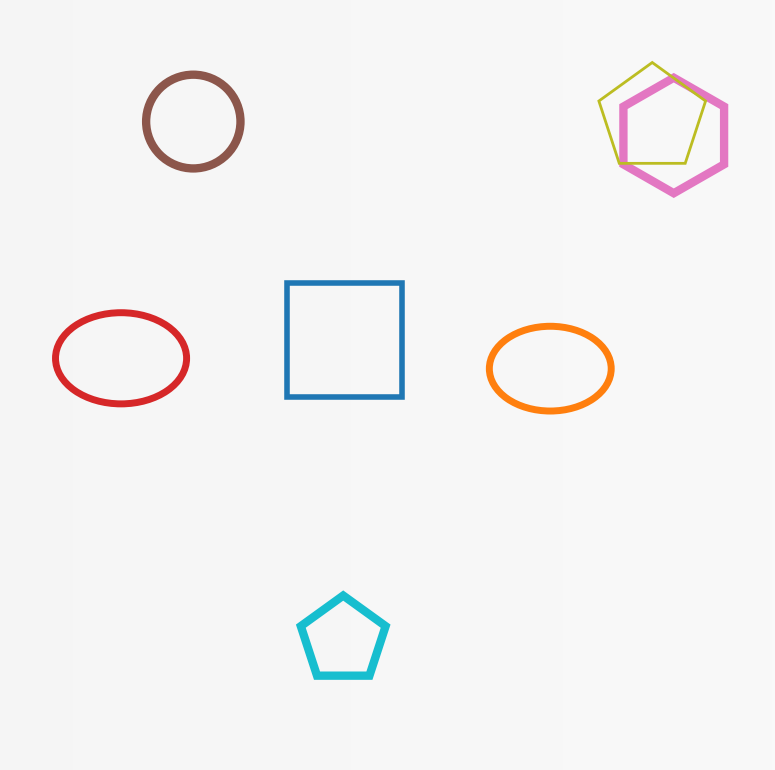[{"shape": "square", "thickness": 2, "radius": 0.37, "center": [0.445, 0.559]}, {"shape": "oval", "thickness": 2.5, "radius": 0.39, "center": [0.71, 0.521]}, {"shape": "oval", "thickness": 2.5, "radius": 0.42, "center": [0.156, 0.535]}, {"shape": "circle", "thickness": 3, "radius": 0.3, "center": [0.249, 0.842]}, {"shape": "hexagon", "thickness": 3, "radius": 0.38, "center": [0.869, 0.824]}, {"shape": "pentagon", "thickness": 1, "radius": 0.36, "center": [0.842, 0.846]}, {"shape": "pentagon", "thickness": 3, "radius": 0.29, "center": [0.443, 0.169]}]